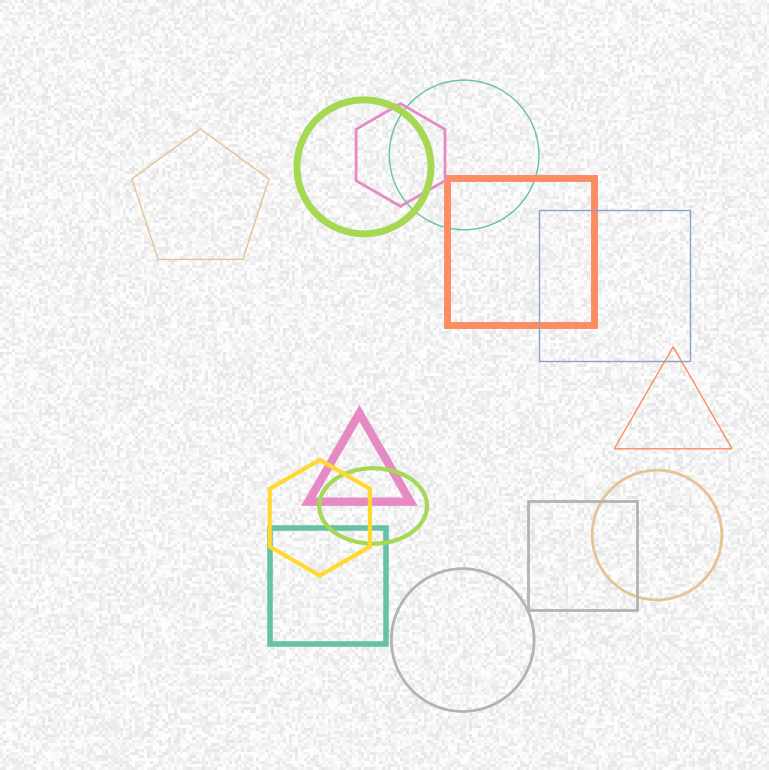[{"shape": "square", "thickness": 2, "radius": 0.38, "center": [0.426, 0.239]}, {"shape": "circle", "thickness": 0.5, "radius": 0.49, "center": [0.603, 0.799]}, {"shape": "triangle", "thickness": 0.5, "radius": 0.44, "center": [0.874, 0.461]}, {"shape": "square", "thickness": 2.5, "radius": 0.48, "center": [0.676, 0.673]}, {"shape": "square", "thickness": 0.5, "radius": 0.49, "center": [0.798, 0.629]}, {"shape": "triangle", "thickness": 3, "radius": 0.38, "center": [0.467, 0.387]}, {"shape": "hexagon", "thickness": 1, "radius": 0.33, "center": [0.52, 0.799]}, {"shape": "circle", "thickness": 2.5, "radius": 0.43, "center": [0.473, 0.783]}, {"shape": "oval", "thickness": 1.5, "radius": 0.35, "center": [0.485, 0.343]}, {"shape": "hexagon", "thickness": 1.5, "radius": 0.38, "center": [0.415, 0.328]}, {"shape": "circle", "thickness": 1, "radius": 0.42, "center": [0.853, 0.305]}, {"shape": "pentagon", "thickness": 0.5, "radius": 0.47, "center": [0.26, 0.739]}, {"shape": "circle", "thickness": 1, "radius": 0.46, "center": [0.601, 0.169]}, {"shape": "square", "thickness": 1, "radius": 0.35, "center": [0.757, 0.279]}]